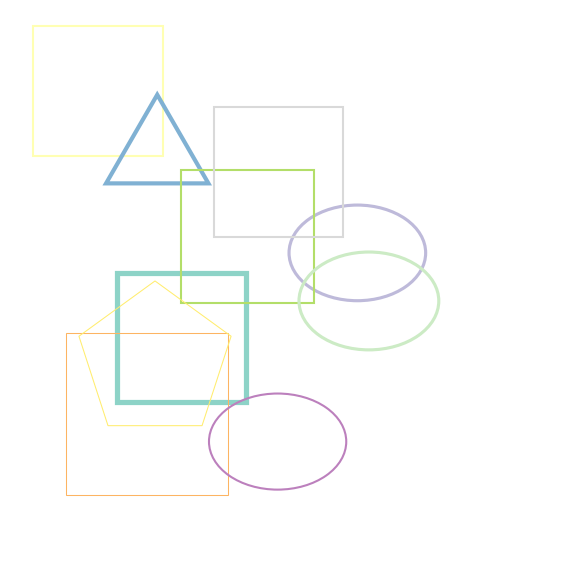[{"shape": "square", "thickness": 2.5, "radius": 0.56, "center": [0.314, 0.414]}, {"shape": "square", "thickness": 1, "radius": 0.56, "center": [0.17, 0.842]}, {"shape": "oval", "thickness": 1.5, "radius": 0.59, "center": [0.619, 0.561]}, {"shape": "triangle", "thickness": 2, "radius": 0.51, "center": [0.272, 0.733]}, {"shape": "square", "thickness": 0.5, "radius": 0.7, "center": [0.255, 0.282]}, {"shape": "square", "thickness": 1, "radius": 0.58, "center": [0.429, 0.589]}, {"shape": "square", "thickness": 1, "radius": 0.56, "center": [0.482, 0.701]}, {"shape": "oval", "thickness": 1, "radius": 0.59, "center": [0.481, 0.235]}, {"shape": "oval", "thickness": 1.5, "radius": 0.61, "center": [0.639, 0.478]}, {"shape": "pentagon", "thickness": 0.5, "radius": 0.69, "center": [0.268, 0.374]}]